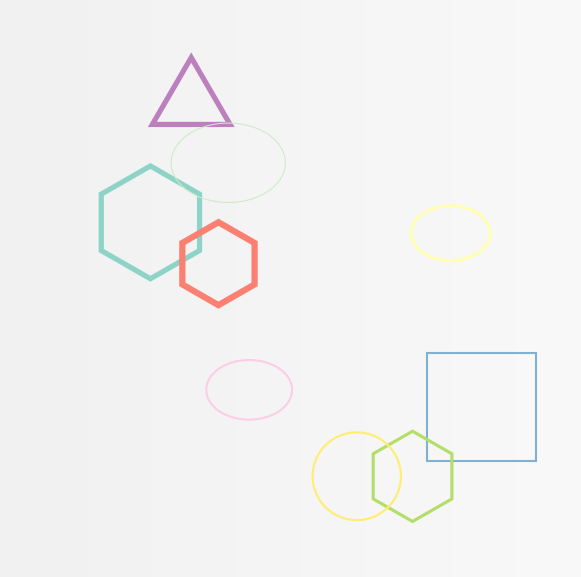[{"shape": "hexagon", "thickness": 2.5, "radius": 0.49, "center": [0.259, 0.614]}, {"shape": "oval", "thickness": 1.5, "radius": 0.34, "center": [0.775, 0.595]}, {"shape": "hexagon", "thickness": 3, "radius": 0.36, "center": [0.376, 0.543]}, {"shape": "square", "thickness": 1, "radius": 0.47, "center": [0.829, 0.295]}, {"shape": "hexagon", "thickness": 1.5, "radius": 0.39, "center": [0.71, 0.174]}, {"shape": "oval", "thickness": 1, "radius": 0.37, "center": [0.429, 0.324]}, {"shape": "triangle", "thickness": 2.5, "radius": 0.39, "center": [0.329, 0.822]}, {"shape": "oval", "thickness": 0.5, "radius": 0.49, "center": [0.393, 0.717]}, {"shape": "circle", "thickness": 1, "radius": 0.38, "center": [0.614, 0.175]}]